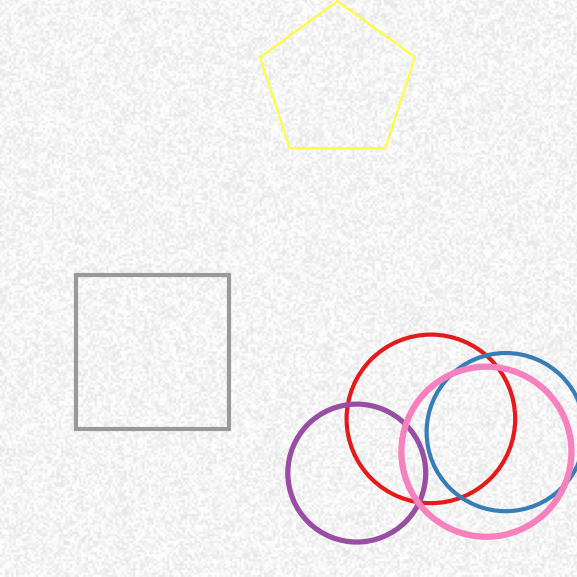[{"shape": "circle", "thickness": 2, "radius": 0.73, "center": [0.746, 0.274]}, {"shape": "circle", "thickness": 2, "radius": 0.68, "center": [0.876, 0.251]}, {"shape": "circle", "thickness": 2.5, "radius": 0.6, "center": [0.618, 0.18]}, {"shape": "pentagon", "thickness": 1, "radius": 0.7, "center": [0.584, 0.856]}, {"shape": "circle", "thickness": 3, "radius": 0.74, "center": [0.842, 0.217]}, {"shape": "square", "thickness": 2, "radius": 0.66, "center": [0.264, 0.39]}]